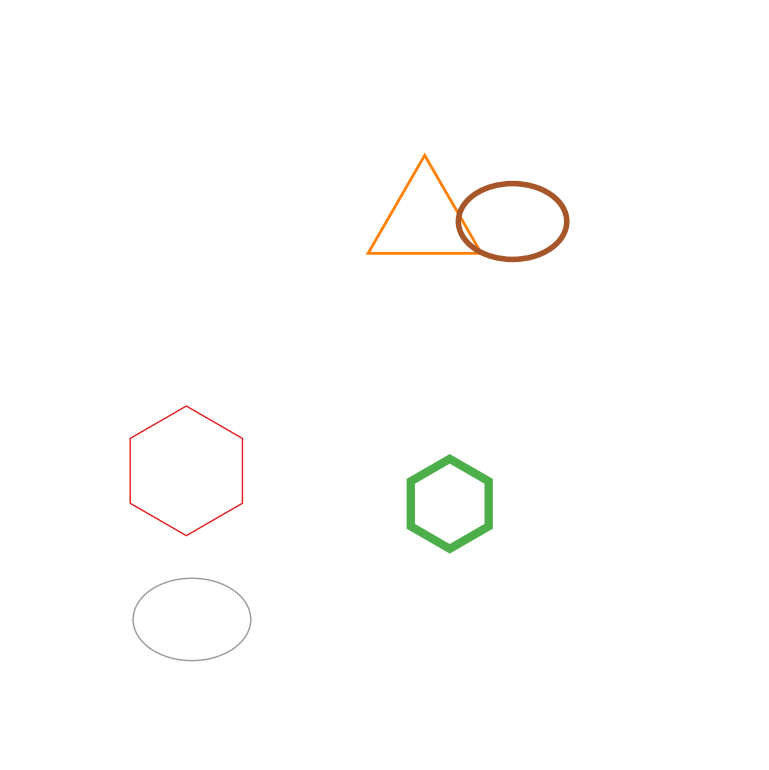[{"shape": "hexagon", "thickness": 0.5, "radius": 0.42, "center": [0.242, 0.389]}, {"shape": "hexagon", "thickness": 3, "radius": 0.29, "center": [0.584, 0.346]}, {"shape": "triangle", "thickness": 1, "radius": 0.42, "center": [0.552, 0.713]}, {"shape": "oval", "thickness": 2, "radius": 0.35, "center": [0.666, 0.712]}, {"shape": "oval", "thickness": 0.5, "radius": 0.38, "center": [0.249, 0.196]}]